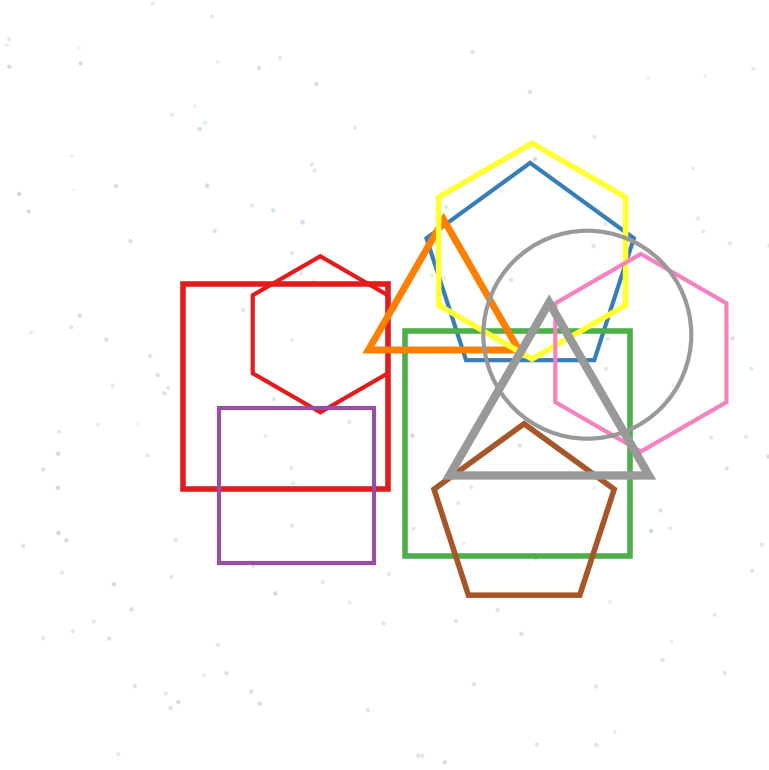[{"shape": "square", "thickness": 2, "radius": 0.67, "center": [0.371, 0.498]}, {"shape": "hexagon", "thickness": 1.5, "radius": 0.51, "center": [0.416, 0.566]}, {"shape": "pentagon", "thickness": 1.5, "radius": 0.71, "center": [0.689, 0.647]}, {"shape": "square", "thickness": 2, "radius": 0.73, "center": [0.672, 0.424]}, {"shape": "square", "thickness": 1.5, "radius": 0.5, "center": [0.385, 0.37]}, {"shape": "triangle", "thickness": 2.5, "radius": 0.56, "center": [0.576, 0.602]}, {"shape": "hexagon", "thickness": 2, "radius": 0.7, "center": [0.691, 0.674]}, {"shape": "pentagon", "thickness": 2, "radius": 0.62, "center": [0.681, 0.327]}, {"shape": "hexagon", "thickness": 1.5, "radius": 0.64, "center": [0.832, 0.542]}, {"shape": "triangle", "thickness": 3, "radius": 0.75, "center": [0.713, 0.457]}, {"shape": "circle", "thickness": 1.5, "radius": 0.68, "center": [0.763, 0.565]}]